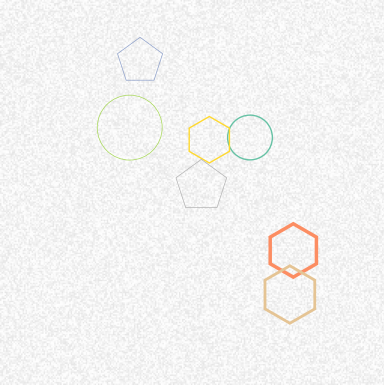[{"shape": "circle", "thickness": 1, "radius": 0.29, "center": [0.649, 0.643]}, {"shape": "hexagon", "thickness": 2.5, "radius": 0.35, "center": [0.762, 0.35]}, {"shape": "pentagon", "thickness": 0.5, "radius": 0.31, "center": [0.364, 0.842]}, {"shape": "circle", "thickness": 0.5, "radius": 0.42, "center": [0.337, 0.669]}, {"shape": "hexagon", "thickness": 1, "radius": 0.3, "center": [0.544, 0.637]}, {"shape": "hexagon", "thickness": 2, "radius": 0.37, "center": [0.753, 0.235]}, {"shape": "pentagon", "thickness": 0.5, "radius": 0.35, "center": [0.523, 0.517]}]